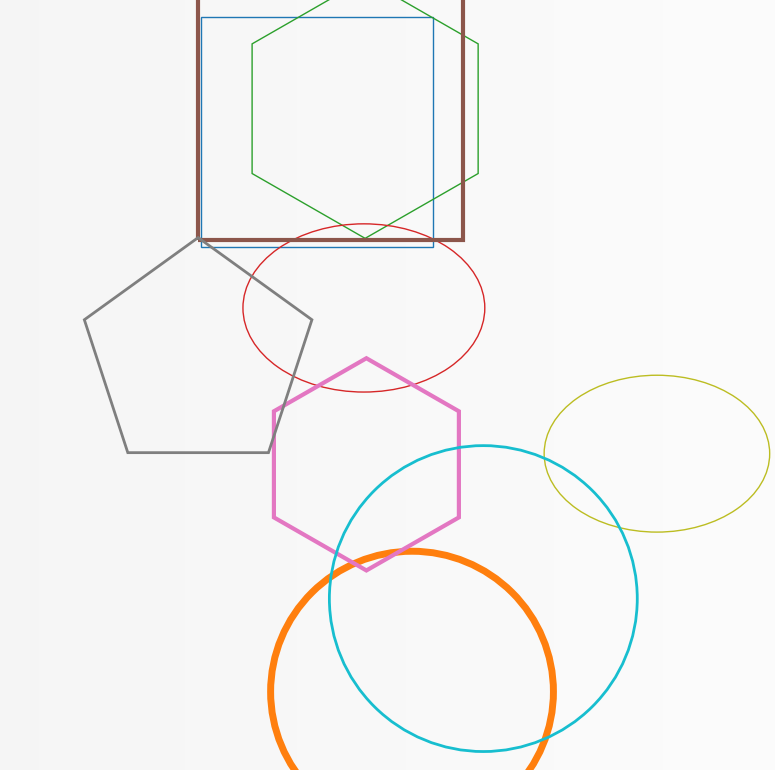[{"shape": "square", "thickness": 0.5, "radius": 0.75, "center": [0.409, 0.829]}, {"shape": "circle", "thickness": 2.5, "radius": 0.91, "center": [0.532, 0.102]}, {"shape": "hexagon", "thickness": 0.5, "radius": 0.84, "center": [0.471, 0.859]}, {"shape": "oval", "thickness": 0.5, "radius": 0.78, "center": [0.47, 0.6]}, {"shape": "square", "thickness": 1.5, "radius": 0.86, "center": [0.427, 0.859]}, {"shape": "hexagon", "thickness": 1.5, "radius": 0.69, "center": [0.473, 0.397]}, {"shape": "pentagon", "thickness": 1, "radius": 0.77, "center": [0.256, 0.537]}, {"shape": "oval", "thickness": 0.5, "radius": 0.73, "center": [0.848, 0.411]}, {"shape": "circle", "thickness": 1, "radius": 0.99, "center": [0.624, 0.223]}]